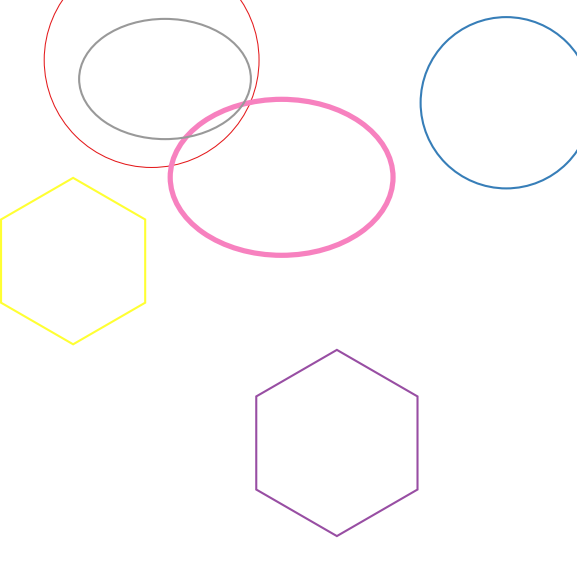[{"shape": "circle", "thickness": 0.5, "radius": 0.93, "center": [0.263, 0.895]}, {"shape": "circle", "thickness": 1, "radius": 0.74, "center": [0.877, 0.821]}, {"shape": "hexagon", "thickness": 1, "radius": 0.81, "center": [0.583, 0.232]}, {"shape": "hexagon", "thickness": 1, "radius": 0.72, "center": [0.127, 0.547]}, {"shape": "oval", "thickness": 2.5, "radius": 0.96, "center": [0.488, 0.692]}, {"shape": "oval", "thickness": 1, "radius": 0.74, "center": [0.286, 0.862]}]